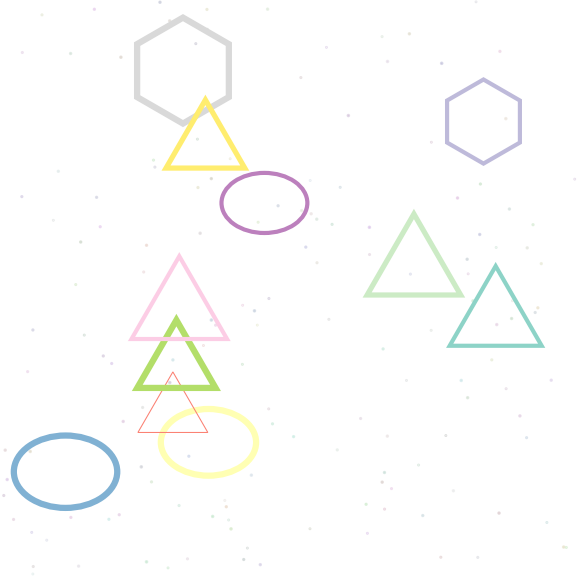[{"shape": "triangle", "thickness": 2, "radius": 0.46, "center": [0.858, 0.446]}, {"shape": "oval", "thickness": 3, "radius": 0.41, "center": [0.361, 0.233]}, {"shape": "hexagon", "thickness": 2, "radius": 0.36, "center": [0.837, 0.789]}, {"shape": "triangle", "thickness": 0.5, "radius": 0.35, "center": [0.299, 0.285]}, {"shape": "oval", "thickness": 3, "radius": 0.45, "center": [0.113, 0.182]}, {"shape": "triangle", "thickness": 3, "radius": 0.39, "center": [0.305, 0.367]}, {"shape": "triangle", "thickness": 2, "radius": 0.48, "center": [0.31, 0.46]}, {"shape": "hexagon", "thickness": 3, "radius": 0.46, "center": [0.317, 0.877]}, {"shape": "oval", "thickness": 2, "radius": 0.37, "center": [0.458, 0.648]}, {"shape": "triangle", "thickness": 2.5, "radius": 0.47, "center": [0.717, 0.535]}, {"shape": "triangle", "thickness": 2.5, "radius": 0.39, "center": [0.356, 0.747]}]